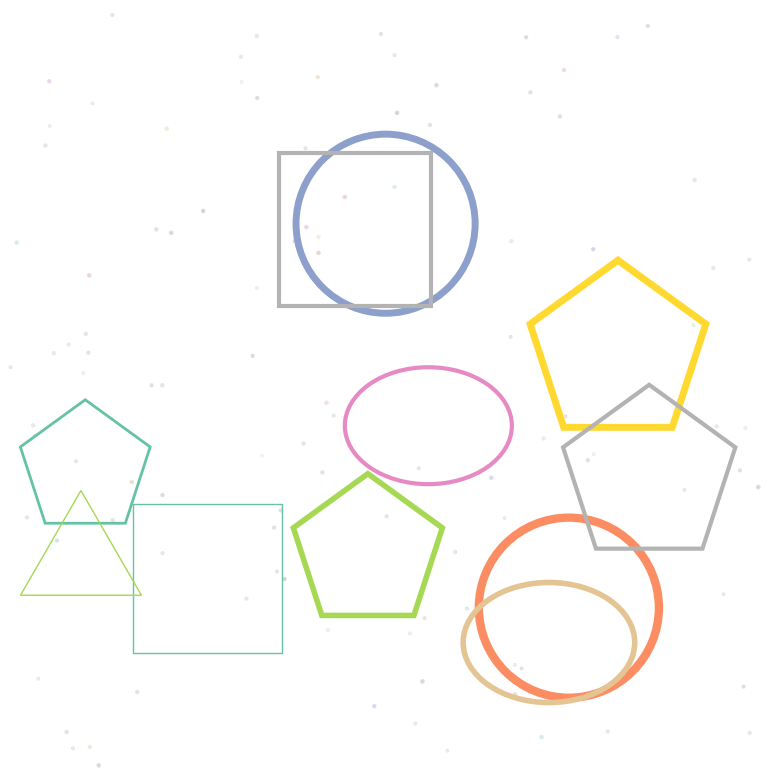[{"shape": "pentagon", "thickness": 1, "radius": 0.44, "center": [0.111, 0.392]}, {"shape": "square", "thickness": 0.5, "radius": 0.48, "center": [0.269, 0.249]}, {"shape": "circle", "thickness": 3, "radius": 0.58, "center": [0.739, 0.211]}, {"shape": "circle", "thickness": 2.5, "radius": 0.58, "center": [0.501, 0.709]}, {"shape": "oval", "thickness": 1.5, "radius": 0.54, "center": [0.556, 0.447]}, {"shape": "triangle", "thickness": 0.5, "radius": 0.45, "center": [0.105, 0.272]}, {"shape": "pentagon", "thickness": 2, "radius": 0.51, "center": [0.478, 0.283]}, {"shape": "pentagon", "thickness": 2.5, "radius": 0.6, "center": [0.803, 0.542]}, {"shape": "oval", "thickness": 2, "radius": 0.56, "center": [0.713, 0.166]}, {"shape": "pentagon", "thickness": 1.5, "radius": 0.59, "center": [0.843, 0.383]}, {"shape": "square", "thickness": 1.5, "radius": 0.49, "center": [0.461, 0.702]}]